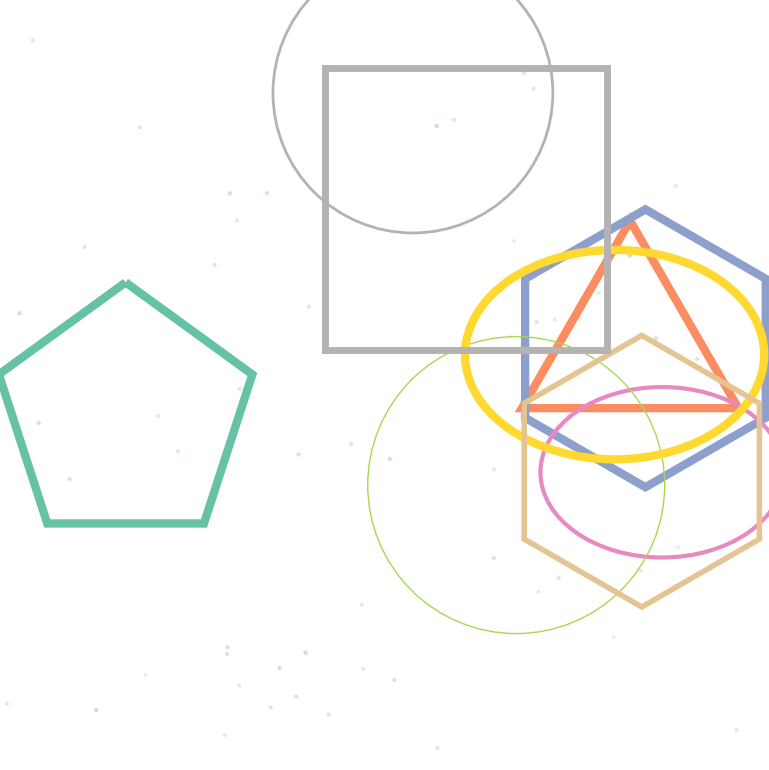[{"shape": "pentagon", "thickness": 3, "radius": 0.87, "center": [0.163, 0.46]}, {"shape": "triangle", "thickness": 3, "radius": 0.81, "center": [0.818, 0.551]}, {"shape": "hexagon", "thickness": 3, "radius": 0.9, "center": [0.838, 0.548]}, {"shape": "oval", "thickness": 1.5, "radius": 0.79, "center": [0.86, 0.387]}, {"shape": "circle", "thickness": 0.5, "radius": 0.96, "center": [0.67, 0.37]}, {"shape": "oval", "thickness": 3, "radius": 0.97, "center": [0.798, 0.539]}, {"shape": "hexagon", "thickness": 2, "radius": 0.88, "center": [0.834, 0.388]}, {"shape": "circle", "thickness": 1, "radius": 0.91, "center": [0.536, 0.879]}, {"shape": "square", "thickness": 2.5, "radius": 0.92, "center": [0.605, 0.728]}]